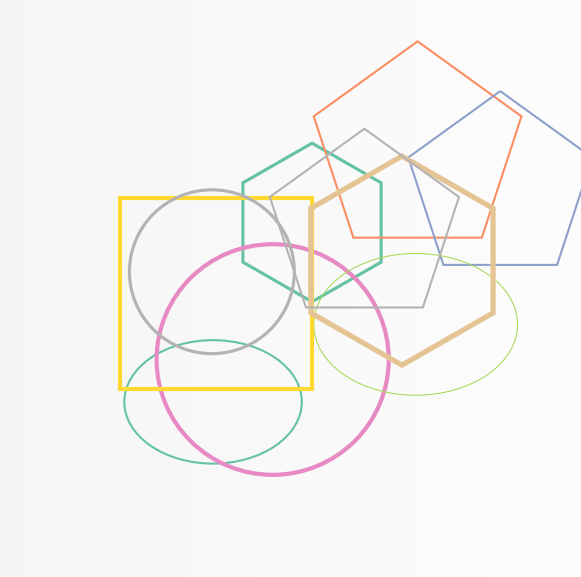[{"shape": "hexagon", "thickness": 1.5, "radius": 0.69, "center": [0.537, 0.614]}, {"shape": "oval", "thickness": 1, "radius": 0.76, "center": [0.367, 0.303]}, {"shape": "pentagon", "thickness": 1, "radius": 0.94, "center": [0.718, 0.74]}, {"shape": "pentagon", "thickness": 1, "radius": 0.83, "center": [0.861, 0.675]}, {"shape": "circle", "thickness": 2, "radius": 1.0, "center": [0.469, 0.377]}, {"shape": "oval", "thickness": 0.5, "radius": 0.88, "center": [0.715, 0.437]}, {"shape": "square", "thickness": 2, "radius": 0.83, "center": [0.371, 0.491]}, {"shape": "hexagon", "thickness": 2.5, "radius": 0.9, "center": [0.692, 0.548]}, {"shape": "pentagon", "thickness": 1, "radius": 0.86, "center": [0.627, 0.605]}, {"shape": "circle", "thickness": 1.5, "radius": 0.71, "center": [0.365, 0.529]}]